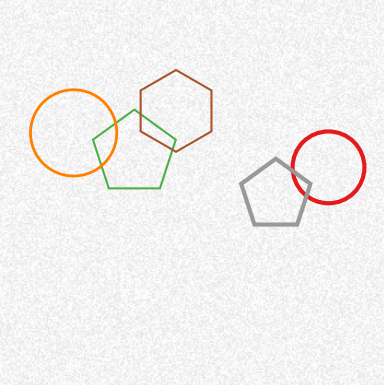[{"shape": "circle", "thickness": 3, "radius": 0.47, "center": [0.853, 0.565]}, {"shape": "pentagon", "thickness": 1.5, "radius": 0.57, "center": [0.349, 0.602]}, {"shape": "circle", "thickness": 2, "radius": 0.56, "center": [0.191, 0.655]}, {"shape": "hexagon", "thickness": 1.5, "radius": 0.53, "center": [0.457, 0.712]}, {"shape": "pentagon", "thickness": 3, "radius": 0.47, "center": [0.716, 0.493]}]